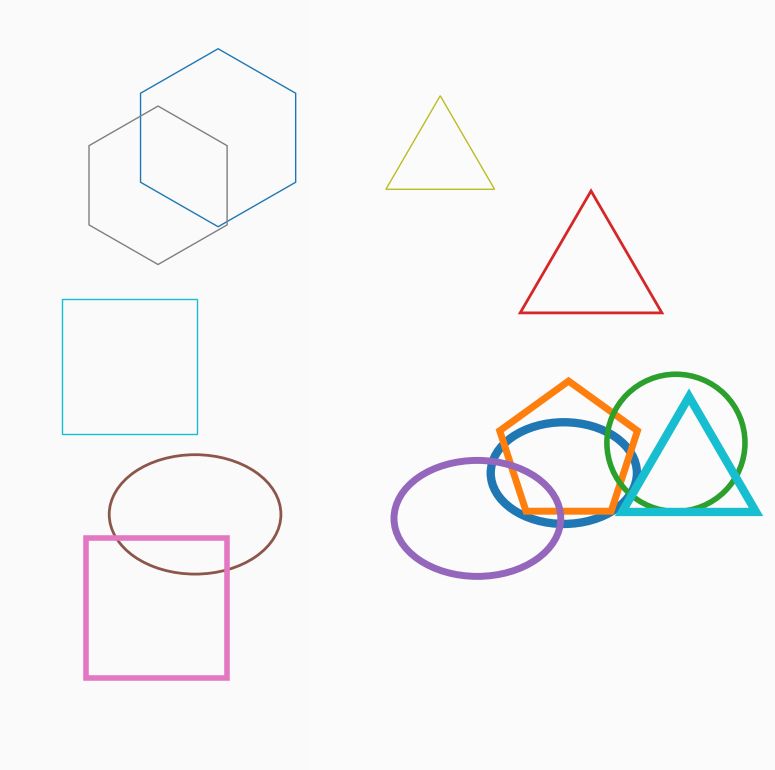[{"shape": "oval", "thickness": 3, "radius": 0.47, "center": [0.728, 0.386]}, {"shape": "hexagon", "thickness": 0.5, "radius": 0.58, "center": [0.281, 0.821]}, {"shape": "pentagon", "thickness": 2.5, "radius": 0.47, "center": [0.734, 0.412]}, {"shape": "circle", "thickness": 2, "radius": 0.45, "center": [0.872, 0.425]}, {"shape": "triangle", "thickness": 1, "radius": 0.53, "center": [0.763, 0.646]}, {"shape": "oval", "thickness": 2.5, "radius": 0.54, "center": [0.616, 0.327]}, {"shape": "oval", "thickness": 1, "radius": 0.55, "center": [0.252, 0.332]}, {"shape": "square", "thickness": 2, "radius": 0.45, "center": [0.202, 0.21]}, {"shape": "hexagon", "thickness": 0.5, "radius": 0.51, "center": [0.204, 0.759]}, {"shape": "triangle", "thickness": 0.5, "radius": 0.4, "center": [0.568, 0.795]}, {"shape": "square", "thickness": 0.5, "radius": 0.44, "center": [0.167, 0.524]}, {"shape": "triangle", "thickness": 3, "radius": 0.5, "center": [0.889, 0.385]}]